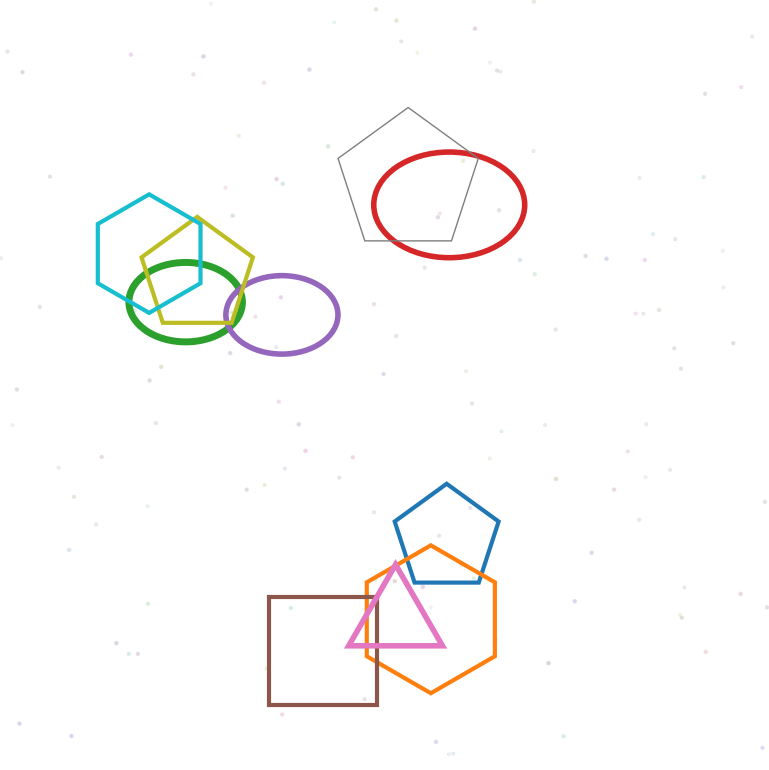[{"shape": "pentagon", "thickness": 1.5, "radius": 0.35, "center": [0.58, 0.301]}, {"shape": "hexagon", "thickness": 1.5, "radius": 0.48, "center": [0.56, 0.196]}, {"shape": "oval", "thickness": 2.5, "radius": 0.37, "center": [0.241, 0.608]}, {"shape": "oval", "thickness": 2, "radius": 0.49, "center": [0.583, 0.734]}, {"shape": "oval", "thickness": 2, "radius": 0.36, "center": [0.366, 0.591]}, {"shape": "square", "thickness": 1.5, "radius": 0.35, "center": [0.419, 0.154]}, {"shape": "triangle", "thickness": 2, "radius": 0.35, "center": [0.514, 0.196]}, {"shape": "pentagon", "thickness": 0.5, "radius": 0.48, "center": [0.53, 0.765]}, {"shape": "pentagon", "thickness": 1.5, "radius": 0.38, "center": [0.256, 0.642]}, {"shape": "hexagon", "thickness": 1.5, "radius": 0.38, "center": [0.194, 0.671]}]